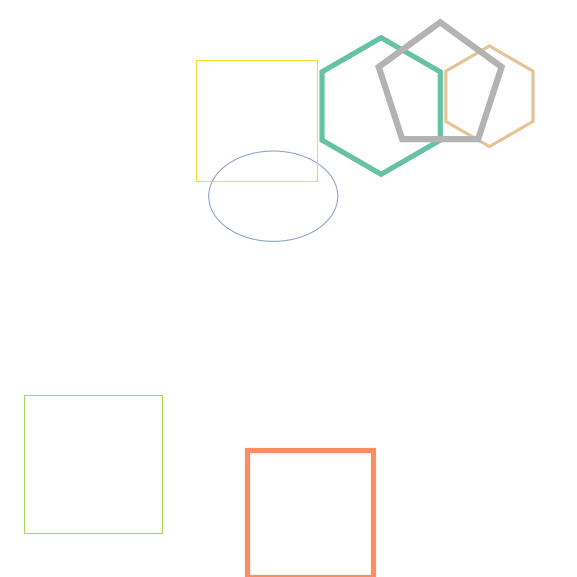[{"shape": "hexagon", "thickness": 2.5, "radius": 0.59, "center": [0.66, 0.816]}, {"shape": "square", "thickness": 2.5, "radius": 0.55, "center": [0.537, 0.109]}, {"shape": "oval", "thickness": 0.5, "radius": 0.56, "center": [0.473, 0.659]}, {"shape": "square", "thickness": 0.5, "radius": 0.6, "center": [0.16, 0.195]}, {"shape": "square", "thickness": 0.5, "radius": 0.52, "center": [0.444, 0.79]}, {"shape": "hexagon", "thickness": 1.5, "radius": 0.44, "center": [0.847, 0.832]}, {"shape": "pentagon", "thickness": 3, "radius": 0.56, "center": [0.762, 0.849]}]